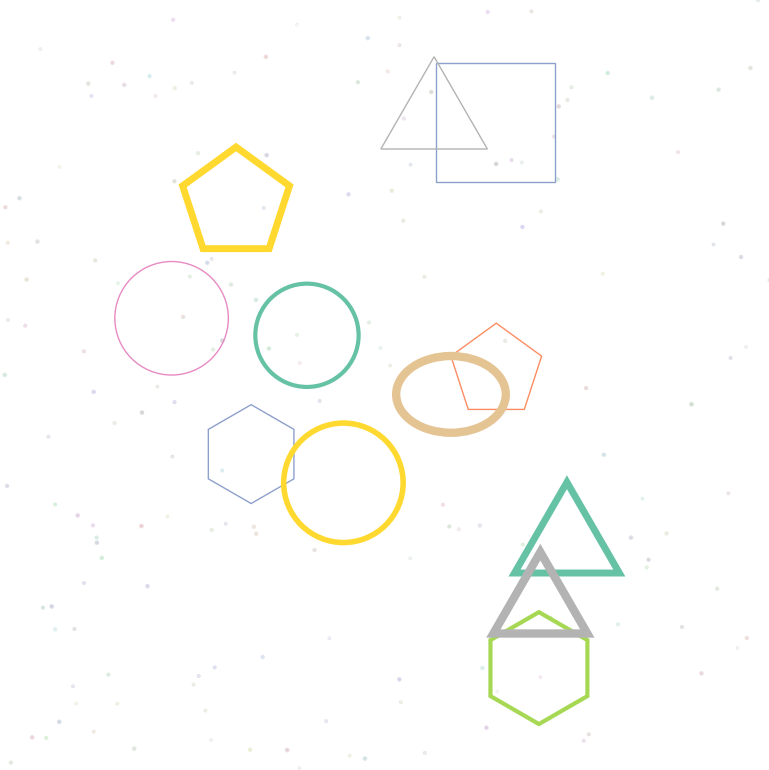[{"shape": "circle", "thickness": 1.5, "radius": 0.34, "center": [0.399, 0.565]}, {"shape": "triangle", "thickness": 2.5, "radius": 0.39, "center": [0.736, 0.295]}, {"shape": "pentagon", "thickness": 0.5, "radius": 0.31, "center": [0.645, 0.518]}, {"shape": "hexagon", "thickness": 0.5, "radius": 0.32, "center": [0.326, 0.41]}, {"shape": "square", "thickness": 0.5, "radius": 0.39, "center": [0.643, 0.841]}, {"shape": "circle", "thickness": 0.5, "radius": 0.37, "center": [0.223, 0.587]}, {"shape": "hexagon", "thickness": 1.5, "radius": 0.36, "center": [0.7, 0.132]}, {"shape": "circle", "thickness": 2, "radius": 0.39, "center": [0.446, 0.373]}, {"shape": "pentagon", "thickness": 2.5, "radius": 0.36, "center": [0.307, 0.736]}, {"shape": "oval", "thickness": 3, "radius": 0.36, "center": [0.586, 0.488]}, {"shape": "triangle", "thickness": 0.5, "radius": 0.4, "center": [0.564, 0.846]}, {"shape": "triangle", "thickness": 3, "radius": 0.35, "center": [0.702, 0.212]}]